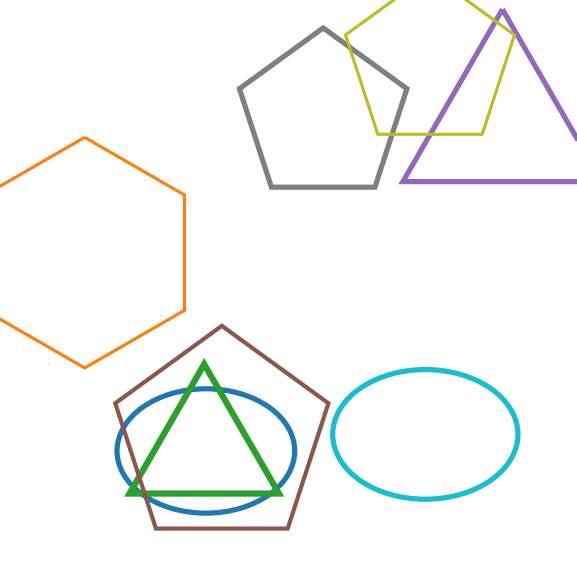[{"shape": "oval", "thickness": 2.5, "radius": 0.77, "center": [0.356, 0.218]}, {"shape": "hexagon", "thickness": 1.5, "radius": 1.0, "center": [0.147, 0.562]}, {"shape": "triangle", "thickness": 3, "radius": 0.75, "center": [0.354, 0.219]}, {"shape": "triangle", "thickness": 2.5, "radius": 0.99, "center": [0.87, 0.784]}, {"shape": "pentagon", "thickness": 2, "radius": 0.97, "center": [0.384, 0.241]}, {"shape": "pentagon", "thickness": 2.5, "radius": 0.76, "center": [0.56, 0.798]}, {"shape": "pentagon", "thickness": 1.5, "radius": 0.77, "center": [0.745, 0.891]}, {"shape": "oval", "thickness": 2.5, "radius": 0.8, "center": [0.736, 0.247]}]